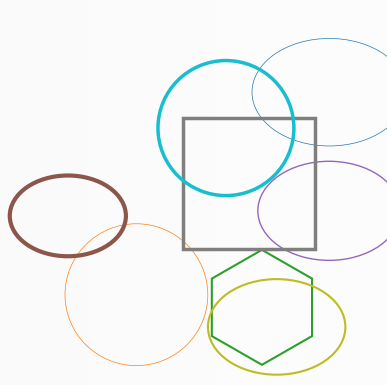[{"shape": "oval", "thickness": 0.5, "radius": 1.0, "center": [0.85, 0.76]}, {"shape": "circle", "thickness": 0.5, "radius": 0.92, "center": [0.352, 0.235]}, {"shape": "hexagon", "thickness": 1.5, "radius": 0.75, "center": [0.676, 0.202]}, {"shape": "oval", "thickness": 1, "radius": 0.92, "center": [0.849, 0.452]}, {"shape": "oval", "thickness": 3, "radius": 0.75, "center": [0.175, 0.439]}, {"shape": "square", "thickness": 2.5, "radius": 0.85, "center": [0.642, 0.524]}, {"shape": "oval", "thickness": 1.5, "radius": 0.89, "center": [0.714, 0.151]}, {"shape": "circle", "thickness": 2.5, "radius": 0.88, "center": [0.583, 0.667]}]